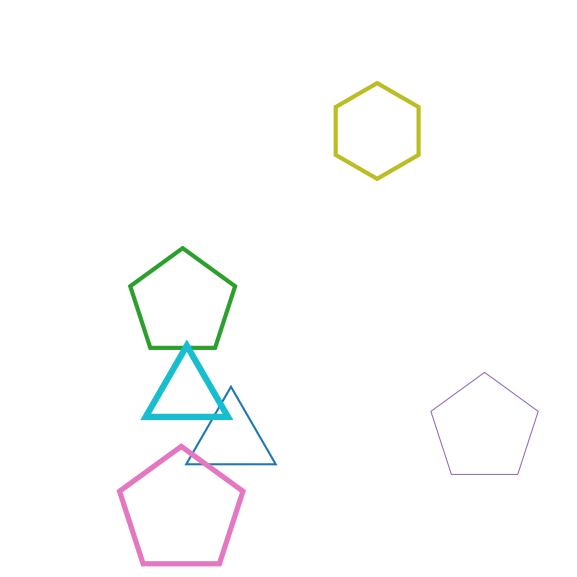[{"shape": "triangle", "thickness": 1, "radius": 0.45, "center": [0.4, 0.24]}, {"shape": "pentagon", "thickness": 2, "radius": 0.48, "center": [0.316, 0.474]}, {"shape": "pentagon", "thickness": 0.5, "radius": 0.49, "center": [0.839, 0.257]}, {"shape": "pentagon", "thickness": 2.5, "radius": 0.56, "center": [0.314, 0.114]}, {"shape": "hexagon", "thickness": 2, "radius": 0.41, "center": [0.653, 0.772]}, {"shape": "triangle", "thickness": 3, "radius": 0.41, "center": [0.324, 0.318]}]